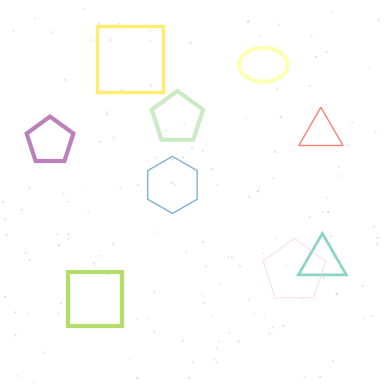[{"shape": "triangle", "thickness": 2, "radius": 0.36, "center": [0.837, 0.322]}, {"shape": "oval", "thickness": 3, "radius": 0.32, "center": [0.684, 0.832]}, {"shape": "triangle", "thickness": 1, "radius": 0.33, "center": [0.833, 0.655]}, {"shape": "hexagon", "thickness": 1, "radius": 0.37, "center": [0.448, 0.52]}, {"shape": "square", "thickness": 3, "radius": 0.35, "center": [0.247, 0.224]}, {"shape": "pentagon", "thickness": 0.5, "radius": 0.43, "center": [0.765, 0.295]}, {"shape": "pentagon", "thickness": 3, "radius": 0.32, "center": [0.13, 0.633]}, {"shape": "pentagon", "thickness": 3, "radius": 0.35, "center": [0.461, 0.694]}, {"shape": "square", "thickness": 2.5, "radius": 0.43, "center": [0.338, 0.848]}]